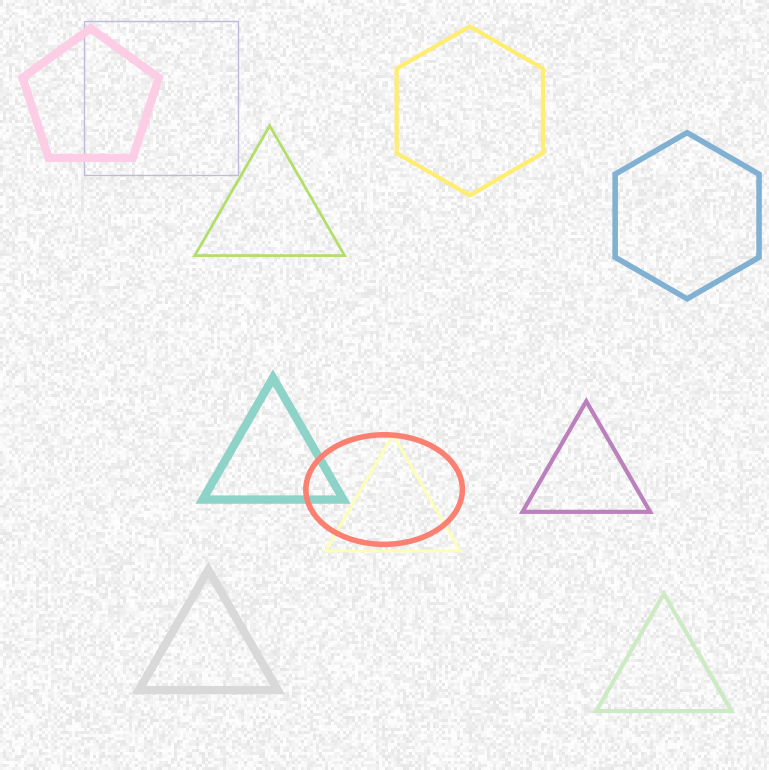[{"shape": "triangle", "thickness": 3, "radius": 0.53, "center": [0.355, 0.404]}, {"shape": "triangle", "thickness": 1, "radius": 0.5, "center": [0.51, 0.335]}, {"shape": "square", "thickness": 0.5, "radius": 0.5, "center": [0.209, 0.873]}, {"shape": "oval", "thickness": 2, "radius": 0.51, "center": [0.499, 0.364]}, {"shape": "hexagon", "thickness": 2, "radius": 0.54, "center": [0.892, 0.72]}, {"shape": "triangle", "thickness": 1, "radius": 0.56, "center": [0.35, 0.724]}, {"shape": "pentagon", "thickness": 3, "radius": 0.46, "center": [0.118, 0.87]}, {"shape": "triangle", "thickness": 3, "radius": 0.52, "center": [0.271, 0.156]}, {"shape": "triangle", "thickness": 1.5, "radius": 0.48, "center": [0.761, 0.383]}, {"shape": "triangle", "thickness": 1.5, "radius": 0.51, "center": [0.862, 0.127]}, {"shape": "hexagon", "thickness": 1.5, "radius": 0.55, "center": [0.61, 0.856]}]